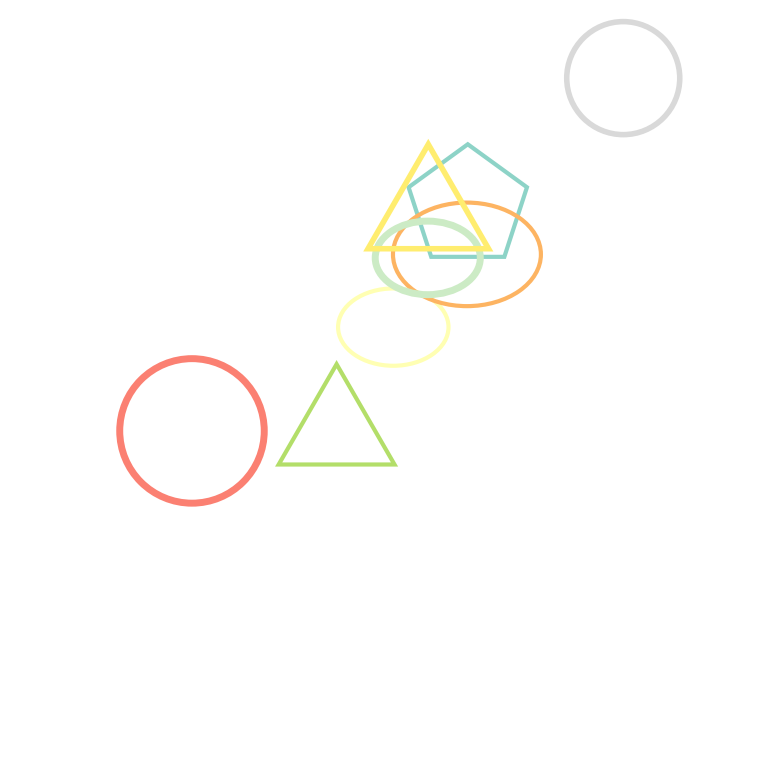[{"shape": "pentagon", "thickness": 1.5, "radius": 0.4, "center": [0.608, 0.732]}, {"shape": "oval", "thickness": 1.5, "radius": 0.36, "center": [0.511, 0.575]}, {"shape": "circle", "thickness": 2.5, "radius": 0.47, "center": [0.249, 0.44]}, {"shape": "oval", "thickness": 1.5, "radius": 0.48, "center": [0.606, 0.67]}, {"shape": "triangle", "thickness": 1.5, "radius": 0.43, "center": [0.437, 0.44]}, {"shape": "circle", "thickness": 2, "radius": 0.37, "center": [0.809, 0.899]}, {"shape": "oval", "thickness": 2.5, "radius": 0.34, "center": [0.556, 0.665]}, {"shape": "triangle", "thickness": 2, "radius": 0.45, "center": [0.556, 0.722]}]